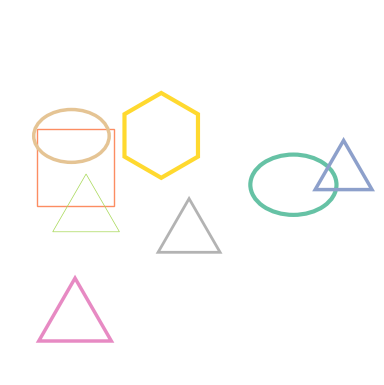[{"shape": "oval", "thickness": 3, "radius": 0.56, "center": [0.762, 0.52]}, {"shape": "square", "thickness": 1, "radius": 0.5, "center": [0.196, 0.565]}, {"shape": "triangle", "thickness": 2.5, "radius": 0.43, "center": [0.892, 0.55]}, {"shape": "triangle", "thickness": 2.5, "radius": 0.54, "center": [0.195, 0.169]}, {"shape": "triangle", "thickness": 0.5, "radius": 0.5, "center": [0.224, 0.448]}, {"shape": "hexagon", "thickness": 3, "radius": 0.55, "center": [0.419, 0.648]}, {"shape": "oval", "thickness": 2.5, "radius": 0.49, "center": [0.186, 0.647]}, {"shape": "triangle", "thickness": 2, "radius": 0.46, "center": [0.491, 0.391]}]